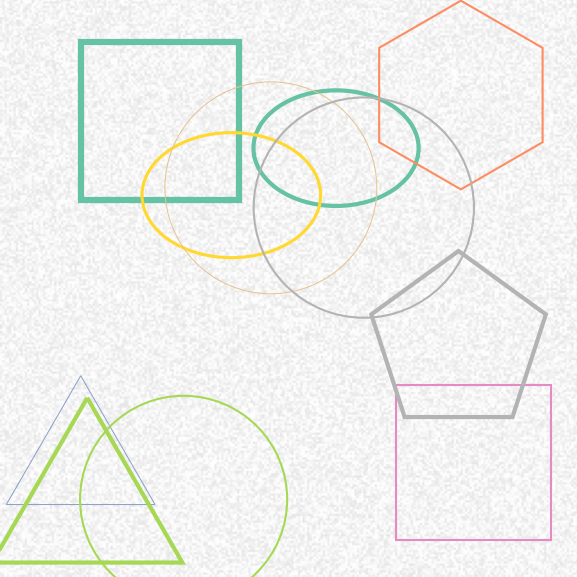[{"shape": "square", "thickness": 3, "radius": 0.68, "center": [0.277, 0.79]}, {"shape": "oval", "thickness": 2, "radius": 0.72, "center": [0.582, 0.743]}, {"shape": "hexagon", "thickness": 1, "radius": 0.82, "center": [0.798, 0.835]}, {"shape": "triangle", "thickness": 0.5, "radius": 0.74, "center": [0.14, 0.2]}, {"shape": "square", "thickness": 1, "radius": 0.67, "center": [0.819, 0.198]}, {"shape": "circle", "thickness": 1, "radius": 0.9, "center": [0.318, 0.134]}, {"shape": "triangle", "thickness": 2, "radius": 0.95, "center": [0.151, 0.12]}, {"shape": "oval", "thickness": 1.5, "radius": 0.77, "center": [0.401, 0.661]}, {"shape": "circle", "thickness": 0.5, "radius": 0.92, "center": [0.469, 0.674]}, {"shape": "pentagon", "thickness": 2, "radius": 0.79, "center": [0.794, 0.406]}, {"shape": "circle", "thickness": 1, "radius": 0.95, "center": [0.63, 0.64]}]